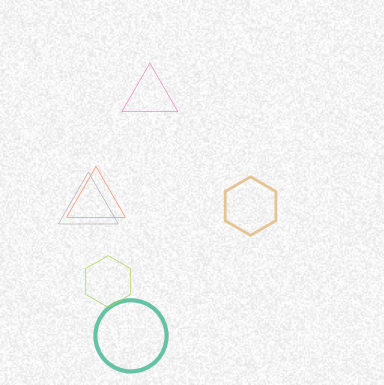[{"shape": "circle", "thickness": 3, "radius": 0.46, "center": [0.34, 0.128]}, {"shape": "triangle", "thickness": 0.5, "radius": 0.44, "center": [0.249, 0.48]}, {"shape": "triangle", "thickness": 0.5, "radius": 0.42, "center": [0.389, 0.752]}, {"shape": "hexagon", "thickness": 0.5, "radius": 0.34, "center": [0.281, 0.269]}, {"shape": "hexagon", "thickness": 2, "radius": 0.38, "center": [0.651, 0.465]}, {"shape": "triangle", "thickness": 0.5, "radius": 0.45, "center": [0.23, 0.463]}]